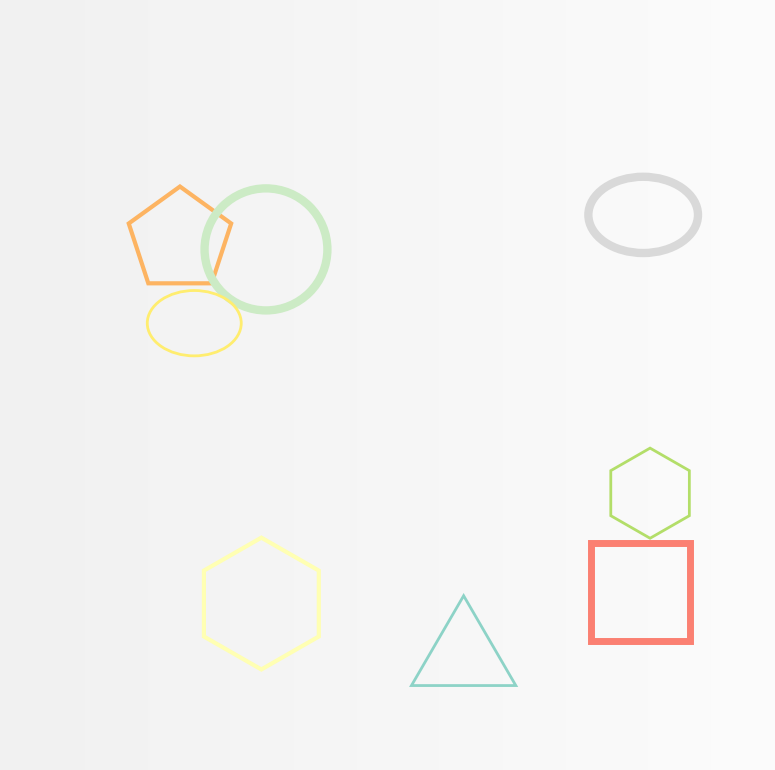[{"shape": "triangle", "thickness": 1, "radius": 0.39, "center": [0.598, 0.149]}, {"shape": "hexagon", "thickness": 1.5, "radius": 0.43, "center": [0.337, 0.216]}, {"shape": "square", "thickness": 2.5, "radius": 0.32, "center": [0.827, 0.231]}, {"shape": "pentagon", "thickness": 1.5, "radius": 0.35, "center": [0.232, 0.688]}, {"shape": "hexagon", "thickness": 1, "radius": 0.29, "center": [0.839, 0.36]}, {"shape": "oval", "thickness": 3, "radius": 0.35, "center": [0.83, 0.721]}, {"shape": "circle", "thickness": 3, "radius": 0.4, "center": [0.343, 0.676]}, {"shape": "oval", "thickness": 1, "radius": 0.3, "center": [0.251, 0.58]}]